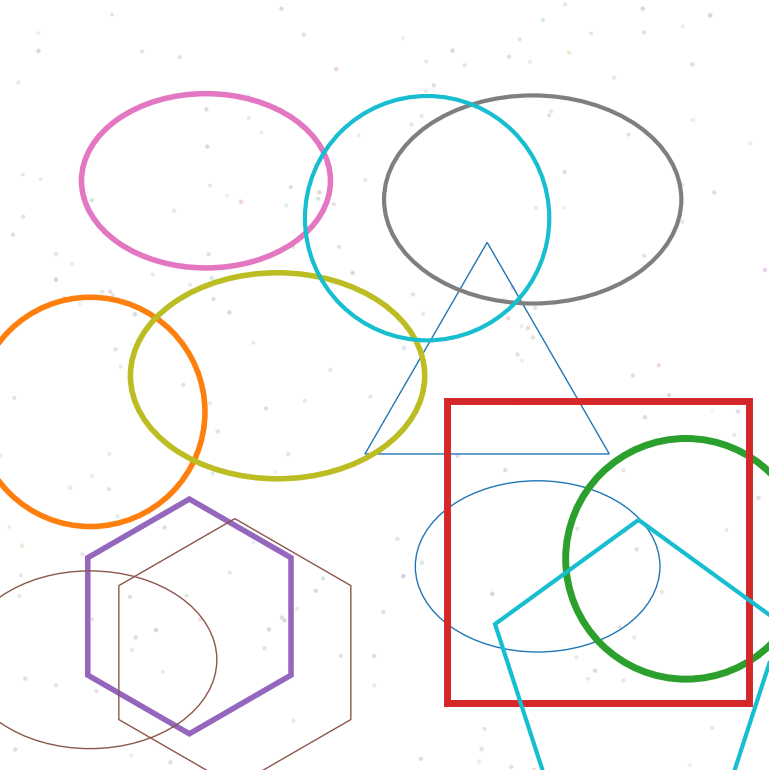[{"shape": "oval", "thickness": 0.5, "radius": 0.79, "center": [0.698, 0.264]}, {"shape": "triangle", "thickness": 0.5, "radius": 0.92, "center": [0.633, 0.502]}, {"shape": "circle", "thickness": 2, "radius": 0.74, "center": [0.117, 0.465]}, {"shape": "circle", "thickness": 2.5, "radius": 0.78, "center": [0.891, 0.274]}, {"shape": "square", "thickness": 2.5, "radius": 0.98, "center": [0.777, 0.283]}, {"shape": "hexagon", "thickness": 2, "radius": 0.76, "center": [0.246, 0.199]}, {"shape": "hexagon", "thickness": 0.5, "radius": 0.87, "center": [0.305, 0.152]}, {"shape": "oval", "thickness": 0.5, "radius": 0.82, "center": [0.117, 0.143]}, {"shape": "oval", "thickness": 2, "radius": 0.81, "center": [0.267, 0.765]}, {"shape": "oval", "thickness": 1.5, "radius": 0.97, "center": [0.692, 0.741]}, {"shape": "oval", "thickness": 2, "radius": 0.96, "center": [0.36, 0.512]}, {"shape": "pentagon", "thickness": 1.5, "radius": 0.98, "center": [0.829, 0.129]}, {"shape": "circle", "thickness": 1.5, "radius": 0.79, "center": [0.555, 0.717]}]